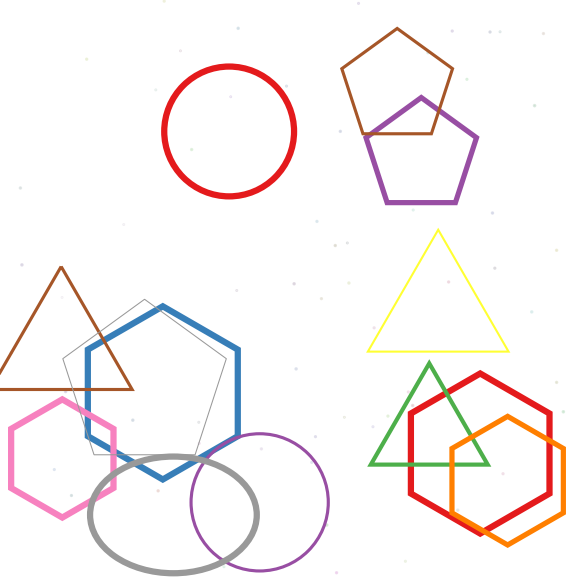[{"shape": "circle", "thickness": 3, "radius": 0.56, "center": [0.397, 0.771]}, {"shape": "hexagon", "thickness": 3, "radius": 0.69, "center": [0.832, 0.214]}, {"shape": "hexagon", "thickness": 3, "radius": 0.75, "center": [0.282, 0.319]}, {"shape": "triangle", "thickness": 2, "radius": 0.58, "center": [0.743, 0.253]}, {"shape": "circle", "thickness": 1.5, "radius": 0.59, "center": [0.45, 0.129]}, {"shape": "pentagon", "thickness": 2.5, "radius": 0.5, "center": [0.729, 0.73]}, {"shape": "hexagon", "thickness": 2.5, "radius": 0.56, "center": [0.879, 0.167]}, {"shape": "triangle", "thickness": 1, "radius": 0.7, "center": [0.759, 0.461]}, {"shape": "triangle", "thickness": 1.5, "radius": 0.71, "center": [0.106, 0.396]}, {"shape": "pentagon", "thickness": 1.5, "radius": 0.5, "center": [0.688, 0.849]}, {"shape": "hexagon", "thickness": 3, "radius": 0.51, "center": [0.108, 0.205]}, {"shape": "pentagon", "thickness": 0.5, "radius": 0.74, "center": [0.25, 0.332]}, {"shape": "oval", "thickness": 3, "radius": 0.72, "center": [0.3, 0.108]}]